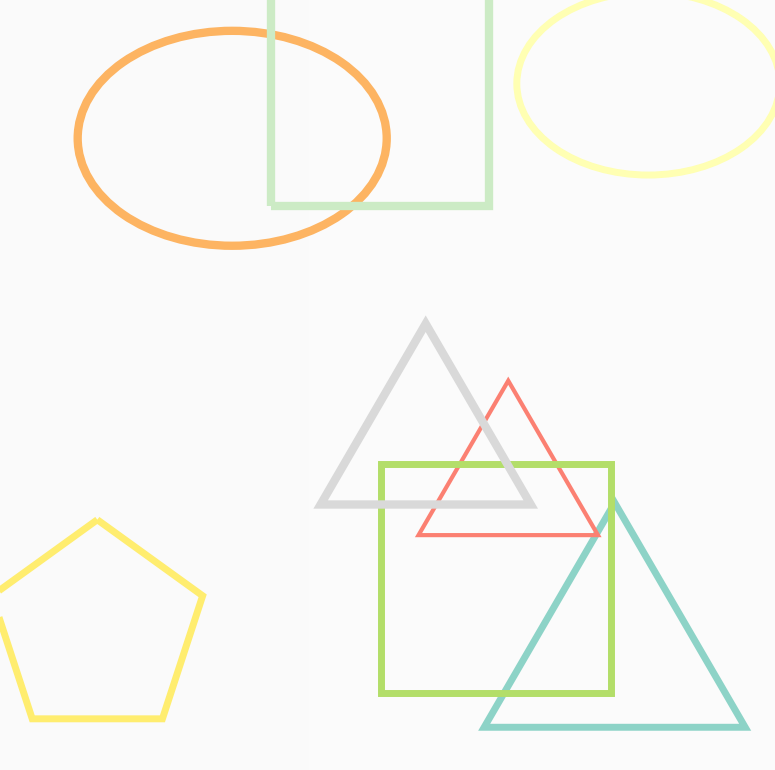[{"shape": "triangle", "thickness": 2.5, "radius": 0.97, "center": [0.793, 0.153]}, {"shape": "oval", "thickness": 2.5, "radius": 0.85, "center": [0.837, 0.891]}, {"shape": "triangle", "thickness": 1.5, "radius": 0.67, "center": [0.656, 0.372]}, {"shape": "oval", "thickness": 3, "radius": 1.0, "center": [0.3, 0.82]}, {"shape": "square", "thickness": 2.5, "radius": 0.74, "center": [0.64, 0.249]}, {"shape": "triangle", "thickness": 3, "radius": 0.78, "center": [0.549, 0.423]}, {"shape": "square", "thickness": 3, "radius": 0.7, "center": [0.491, 0.873]}, {"shape": "pentagon", "thickness": 2.5, "radius": 0.71, "center": [0.126, 0.182]}]